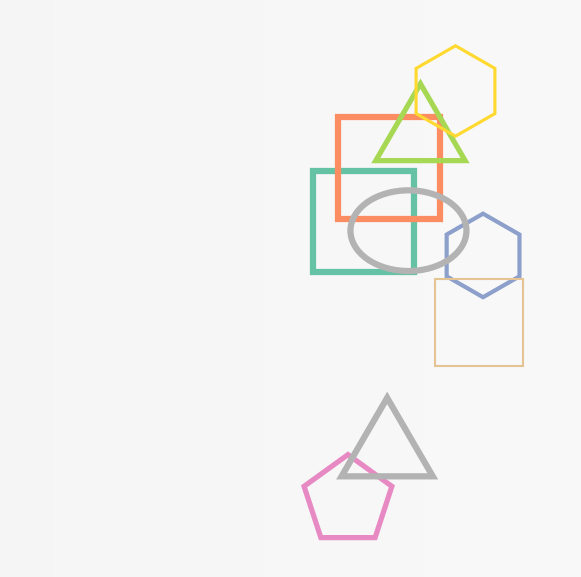[{"shape": "square", "thickness": 3, "radius": 0.44, "center": [0.625, 0.615]}, {"shape": "square", "thickness": 3, "radius": 0.44, "center": [0.67, 0.708]}, {"shape": "hexagon", "thickness": 2, "radius": 0.36, "center": [0.831, 0.557]}, {"shape": "pentagon", "thickness": 2.5, "radius": 0.4, "center": [0.599, 0.132]}, {"shape": "triangle", "thickness": 2.5, "radius": 0.44, "center": [0.723, 0.765]}, {"shape": "hexagon", "thickness": 1.5, "radius": 0.39, "center": [0.784, 0.842]}, {"shape": "square", "thickness": 1, "radius": 0.38, "center": [0.824, 0.44]}, {"shape": "oval", "thickness": 3, "radius": 0.5, "center": [0.703, 0.6]}, {"shape": "triangle", "thickness": 3, "radius": 0.45, "center": [0.666, 0.22]}]